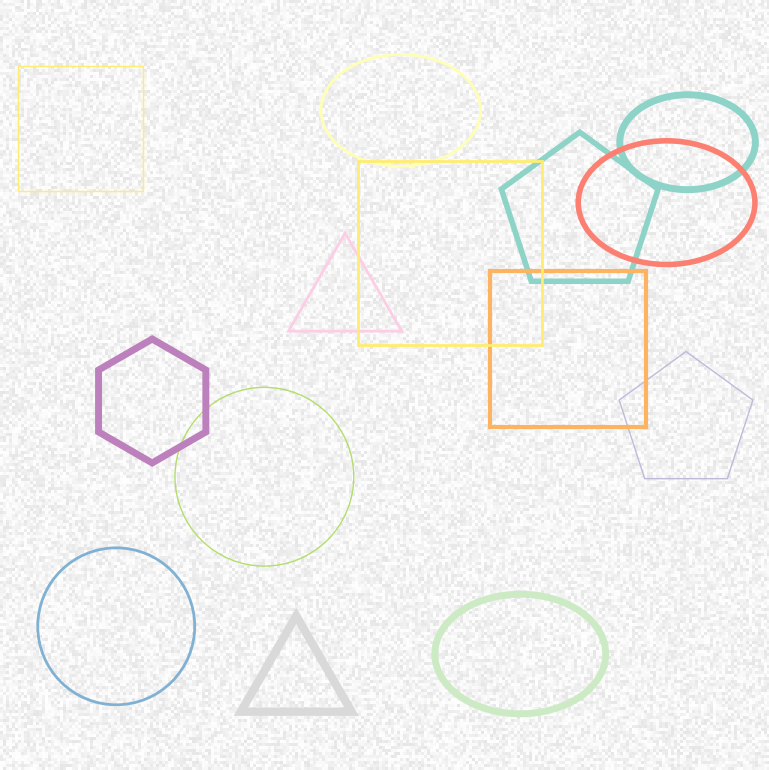[{"shape": "oval", "thickness": 2.5, "radius": 0.44, "center": [0.893, 0.815]}, {"shape": "pentagon", "thickness": 2, "radius": 0.54, "center": [0.753, 0.721]}, {"shape": "oval", "thickness": 1, "radius": 0.52, "center": [0.521, 0.857]}, {"shape": "pentagon", "thickness": 0.5, "radius": 0.46, "center": [0.891, 0.452]}, {"shape": "oval", "thickness": 2, "radius": 0.57, "center": [0.866, 0.737]}, {"shape": "circle", "thickness": 1, "radius": 0.51, "center": [0.151, 0.187]}, {"shape": "square", "thickness": 1.5, "radius": 0.51, "center": [0.737, 0.546]}, {"shape": "circle", "thickness": 0.5, "radius": 0.58, "center": [0.343, 0.381]}, {"shape": "triangle", "thickness": 1, "radius": 0.42, "center": [0.448, 0.612]}, {"shape": "triangle", "thickness": 3, "radius": 0.42, "center": [0.385, 0.117]}, {"shape": "hexagon", "thickness": 2.5, "radius": 0.4, "center": [0.198, 0.479]}, {"shape": "oval", "thickness": 2.5, "radius": 0.55, "center": [0.676, 0.151]}, {"shape": "square", "thickness": 0.5, "radius": 0.4, "center": [0.104, 0.833]}, {"shape": "square", "thickness": 1, "radius": 0.6, "center": [0.584, 0.671]}]